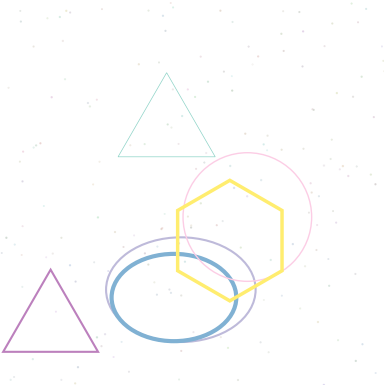[{"shape": "triangle", "thickness": 0.5, "radius": 0.73, "center": [0.433, 0.666]}, {"shape": "oval", "thickness": 1.5, "radius": 0.97, "center": [0.47, 0.248]}, {"shape": "oval", "thickness": 3, "radius": 0.81, "center": [0.452, 0.227]}, {"shape": "circle", "thickness": 1, "radius": 0.84, "center": [0.642, 0.436]}, {"shape": "triangle", "thickness": 1.5, "radius": 0.71, "center": [0.131, 0.157]}, {"shape": "hexagon", "thickness": 2.5, "radius": 0.78, "center": [0.597, 0.375]}]